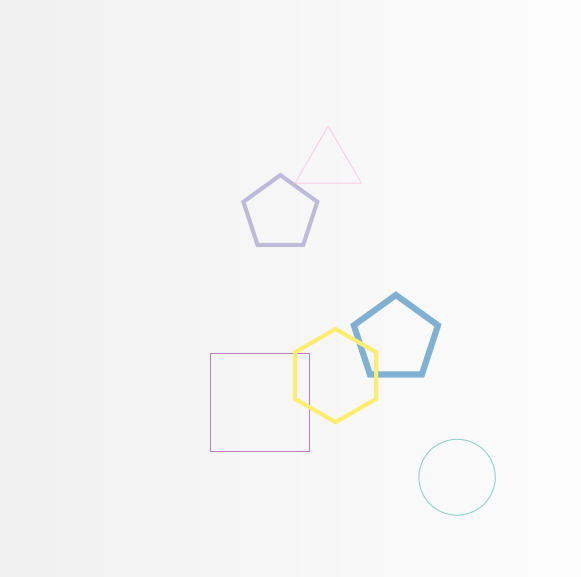[{"shape": "circle", "thickness": 0.5, "radius": 0.33, "center": [0.786, 0.173]}, {"shape": "pentagon", "thickness": 2, "radius": 0.33, "center": [0.482, 0.629]}, {"shape": "pentagon", "thickness": 3, "radius": 0.38, "center": [0.681, 0.412]}, {"shape": "triangle", "thickness": 0.5, "radius": 0.33, "center": [0.565, 0.715]}, {"shape": "square", "thickness": 0.5, "radius": 0.42, "center": [0.446, 0.303]}, {"shape": "hexagon", "thickness": 2, "radius": 0.4, "center": [0.577, 0.349]}]